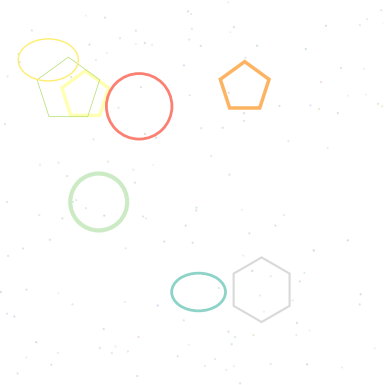[{"shape": "oval", "thickness": 2, "radius": 0.35, "center": [0.516, 0.242]}, {"shape": "pentagon", "thickness": 2.5, "radius": 0.32, "center": [0.221, 0.752]}, {"shape": "circle", "thickness": 2, "radius": 0.43, "center": [0.361, 0.724]}, {"shape": "pentagon", "thickness": 2.5, "radius": 0.33, "center": [0.636, 0.773]}, {"shape": "pentagon", "thickness": 0.5, "radius": 0.43, "center": [0.178, 0.766]}, {"shape": "hexagon", "thickness": 1.5, "radius": 0.42, "center": [0.68, 0.247]}, {"shape": "circle", "thickness": 3, "radius": 0.37, "center": [0.256, 0.475]}, {"shape": "oval", "thickness": 1, "radius": 0.39, "center": [0.125, 0.844]}]